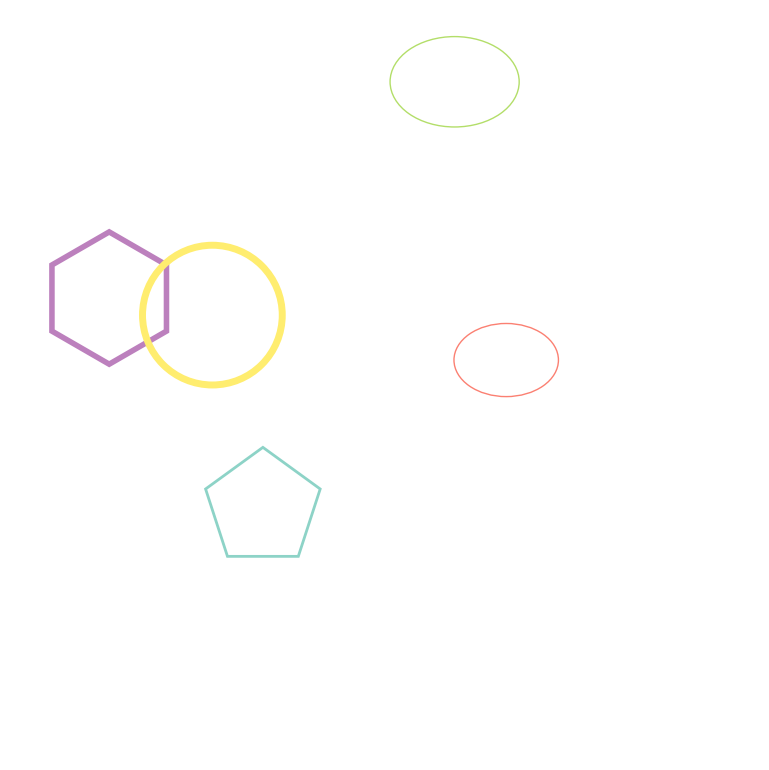[{"shape": "pentagon", "thickness": 1, "radius": 0.39, "center": [0.341, 0.341]}, {"shape": "oval", "thickness": 0.5, "radius": 0.34, "center": [0.657, 0.532]}, {"shape": "oval", "thickness": 0.5, "radius": 0.42, "center": [0.59, 0.894]}, {"shape": "hexagon", "thickness": 2, "radius": 0.43, "center": [0.142, 0.613]}, {"shape": "circle", "thickness": 2.5, "radius": 0.45, "center": [0.276, 0.591]}]